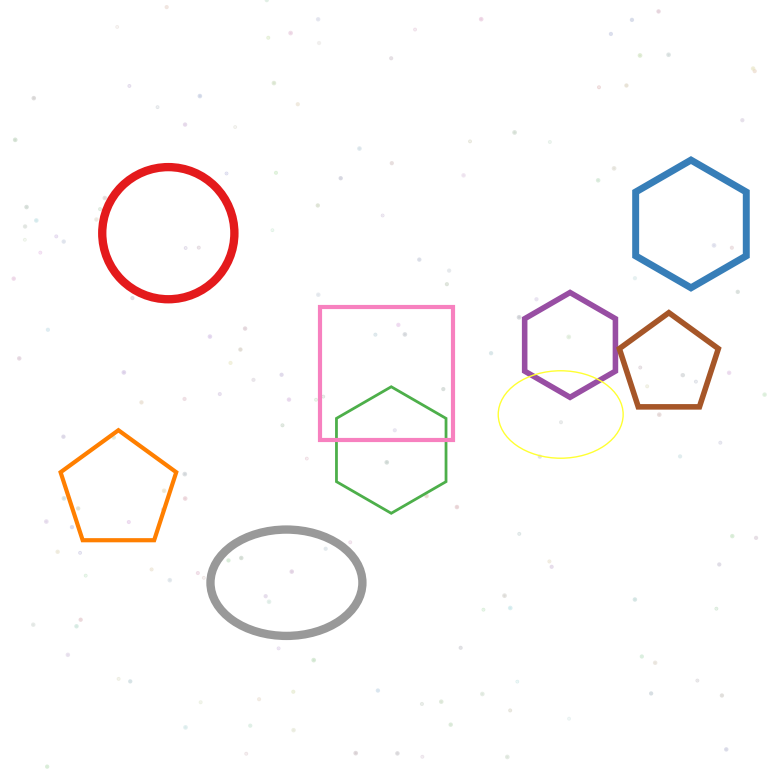[{"shape": "circle", "thickness": 3, "radius": 0.43, "center": [0.219, 0.697]}, {"shape": "hexagon", "thickness": 2.5, "radius": 0.41, "center": [0.897, 0.709]}, {"shape": "hexagon", "thickness": 1, "radius": 0.41, "center": [0.508, 0.416]}, {"shape": "hexagon", "thickness": 2, "radius": 0.34, "center": [0.74, 0.552]}, {"shape": "pentagon", "thickness": 1.5, "radius": 0.39, "center": [0.154, 0.362]}, {"shape": "oval", "thickness": 0.5, "radius": 0.41, "center": [0.728, 0.462]}, {"shape": "pentagon", "thickness": 2, "radius": 0.34, "center": [0.869, 0.526]}, {"shape": "square", "thickness": 1.5, "radius": 0.43, "center": [0.501, 0.515]}, {"shape": "oval", "thickness": 3, "radius": 0.49, "center": [0.372, 0.243]}]